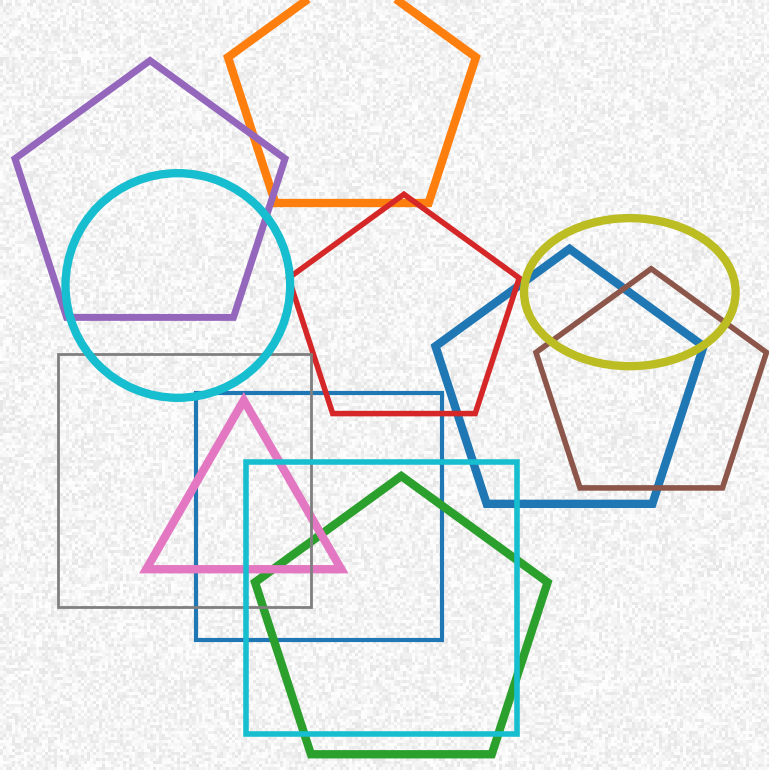[{"shape": "square", "thickness": 1.5, "radius": 0.8, "center": [0.414, 0.329]}, {"shape": "pentagon", "thickness": 3, "radius": 0.92, "center": [0.74, 0.494]}, {"shape": "pentagon", "thickness": 3, "radius": 0.85, "center": [0.457, 0.873]}, {"shape": "pentagon", "thickness": 3, "radius": 1.0, "center": [0.521, 0.182]}, {"shape": "pentagon", "thickness": 2, "radius": 0.79, "center": [0.525, 0.59]}, {"shape": "pentagon", "thickness": 2.5, "radius": 0.92, "center": [0.195, 0.737]}, {"shape": "pentagon", "thickness": 2, "radius": 0.79, "center": [0.846, 0.494]}, {"shape": "triangle", "thickness": 3, "radius": 0.73, "center": [0.317, 0.334]}, {"shape": "square", "thickness": 1, "radius": 0.82, "center": [0.24, 0.376]}, {"shape": "oval", "thickness": 3, "radius": 0.69, "center": [0.818, 0.621]}, {"shape": "circle", "thickness": 3, "radius": 0.73, "center": [0.231, 0.629]}, {"shape": "square", "thickness": 2, "radius": 0.88, "center": [0.495, 0.223]}]